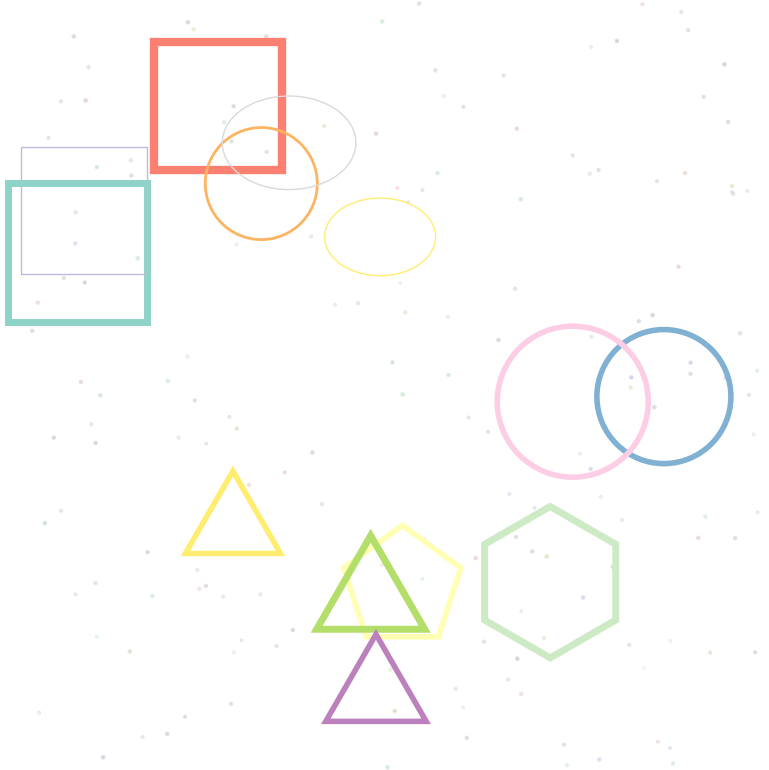[{"shape": "square", "thickness": 2.5, "radius": 0.45, "center": [0.101, 0.672]}, {"shape": "pentagon", "thickness": 2, "radius": 0.4, "center": [0.522, 0.238]}, {"shape": "square", "thickness": 0.5, "radius": 0.41, "center": [0.11, 0.727]}, {"shape": "square", "thickness": 3, "radius": 0.41, "center": [0.283, 0.862]}, {"shape": "circle", "thickness": 2, "radius": 0.44, "center": [0.862, 0.485]}, {"shape": "circle", "thickness": 1, "radius": 0.36, "center": [0.339, 0.762]}, {"shape": "triangle", "thickness": 2.5, "radius": 0.41, "center": [0.481, 0.223]}, {"shape": "circle", "thickness": 2, "radius": 0.49, "center": [0.744, 0.478]}, {"shape": "oval", "thickness": 0.5, "radius": 0.43, "center": [0.375, 0.815]}, {"shape": "triangle", "thickness": 2, "radius": 0.38, "center": [0.488, 0.101]}, {"shape": "hexagon", "thickness": 2.5, "radius": 0.49, "center": [0.715, 0.244]}, {"shape": "triangle", "thickness": 2, "radius": 0.36, "center": [0.303, 0.317]}, {"shape": "oval", "thickness": 0.5, "radius": 0.36, "center": [0.494, 0.692]}]